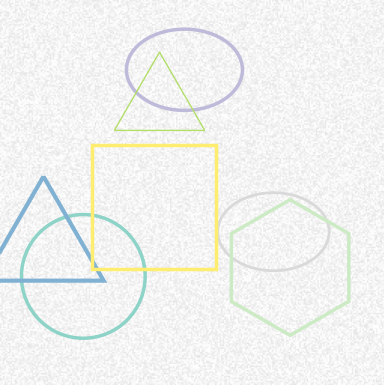[{"shape": "circle", "thickness": 2.5, "radius": 0.8, "center": [0.216, 0.282]}, {"shape": "oval", "thickness": 2.5, "radius": 0.75, "center": [0.479, 0.819]}, {"shape": "triangle", "thickness": 3, "radius": 0.9, "center": [0.113, 0.361]}, {"shape": "triangle", "thickness": 1, "radius": 0.68, "center": [0.414, 0.729]}, {"shape": "oval", "thickness": 2, "radius": 0.72, "center": [0.71, 0.398]}, {"shape": "hexagon", "thickness": 2.5, "radius": 0.88, "center": [0.753, 0.305]}, {"shape": "square", "thickness": 2.5, "radius": 0.8, "center": [0.4, 0.463]}]